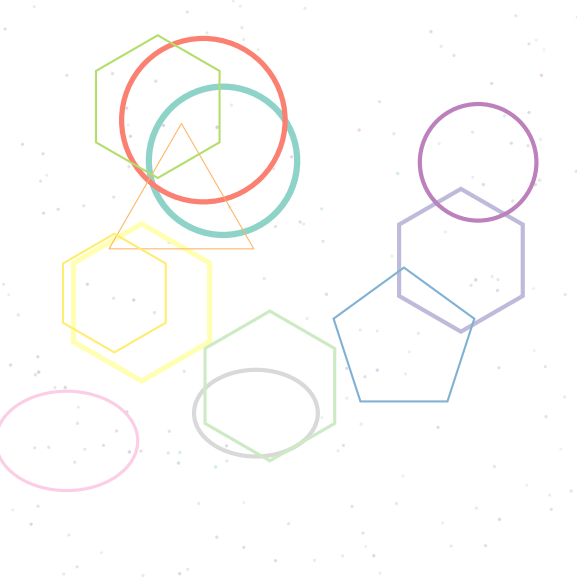[{"shape": "circle", "thickness": 3, "radius": 0.64, "center": [0.386, 0.721]}, {"shape": "hexagon", "thickness": 2.5, "radius": 0.68, "center": [0.245, 0.475]}, {"shape": "hexagon", "thickness": 2, "radius": 0.62, "center": [0.798, 0.548]}, {"shape": "circle", "thickness": 2.5, "radius": 0.71, "center": [0.352, 0.791]}, {"shape": "pentagon", "thickness": 1, "radius": 0.64, "center": [0.699, 0.408]}, {"shape": "triangle", "thickness": 0.5, "radius": 0.72, "center": [0.314, 0.641]}, {"shape": "hexagon", "thickness": 1, "radius": 0.62, "center": [0.273, 0.814]}, {"shape": "oval", "thickness": 1.5, "radius": 0.61, "center": [0.116, 0.236]}, {"shape": "oval", "thickness": 2, "radius": 0.54, "center": [0.443, 0.284]}, {"shape": "circle", "thickness": 2, "radius": 0.5, "center": [0.828, 0.718]}, {"shape": "hexagon", "thickness": 1.5, "radius": 0.65, "center": [0.467, 0.331]}, {"shape": "hexagon", "thickness": 1, "radius": 0.51, "center": [0.198, 0.492]}]